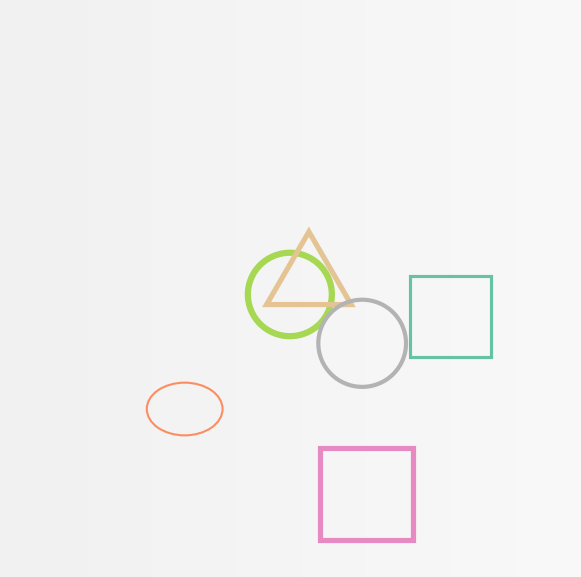[{"shape": "square", "thickness": 1.5, "radius": 0.35, "center": [0.776, 0.451]}, {"shape": "oval", "thickness": 1, "radius": 0.33, "center": [0.318, 0.291]}, {"shape": "square", "thickness": 2.5, "radius": 0.4, "center": [0.63, 0.143]}, {"shape": "circle", "thickness": 3, "radius": 0.36, "center": [0.499, 0.489]}, {"shape": "triangle", "thickness": 2.5, "radius": 0.42, "center": [0.531, 0.514]}, {"shape": "circle", "thickness": 2, "radius": 0.38, "center": [0.623, 0.405]}]